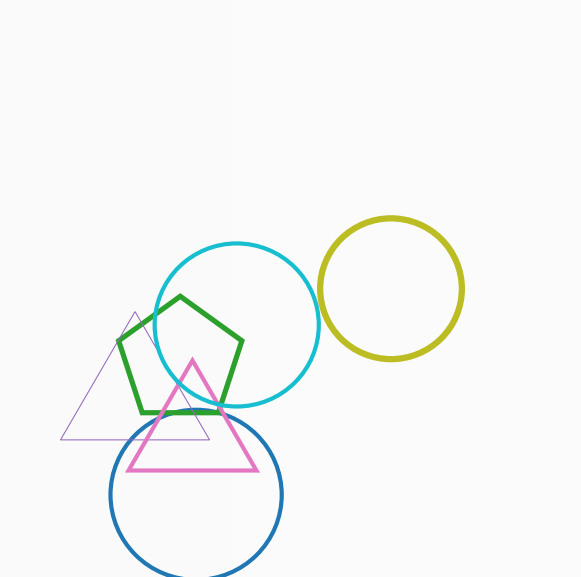[{"shape": "circle", "thickness": 2, "radius": 0.74, "center": [0.337, 0.142]}, {"shape": "pentagon", "thickness": 2.5, "radius": 0.56, "center": [0.31, 0.375]}, {"shape": "triangle", "thickness": 0.5, "radius": 0.74, "center": [0.232, 0.311]}, {"shape": "triangle", "thickness": 2, "radius": 0.64, "center": [0.331, 0.248]}, {"shape": "circle", "thickness": 3, "radius": 0.61, "center": [0.673, 0.499]}, {"shape": "circle", "thickness": 2, "radius": 0.71, "center": [0.407, 0.436]}]